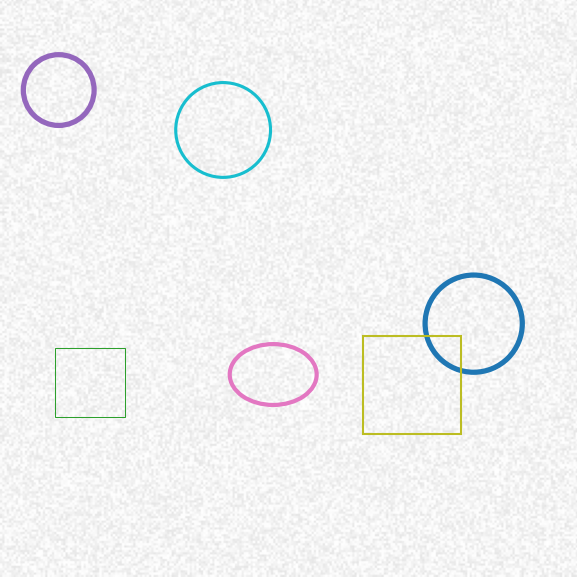[{"shape": "circle", "thickness": 2.5, "radius": 0.42, "center": [0.82, 0.439]}, {"shape": "square", "thickness": 0.5, "radius": 0.3, "center": [0.156, 0.337]}, {"shape": "circle", "thickness": 2.5, "radius": 0.31, "center": [0.102, 0.843]}, {"shape": "oval", "thickness": 2, "radius": 0.38, "center": [0.473, 0.351]}, {"shape": "square", "thickness": 1, "radius": 0.42, "center": [0.713, 0.333]}, {"shape": "circle", "thickness": 1.5, "radius": 0.41, "center": [0.386, 0.774]}]